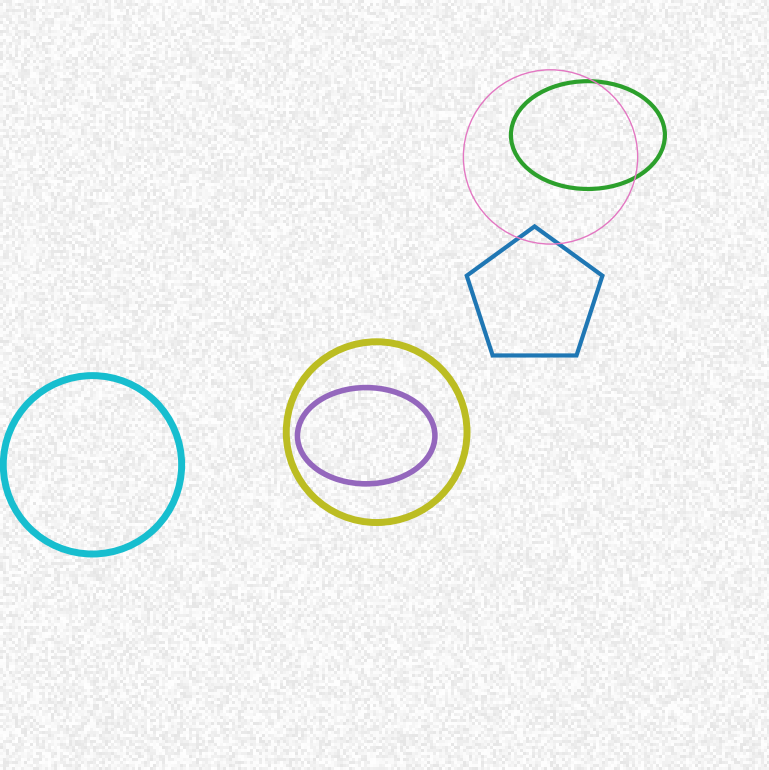[{"shape": "pentagon", "thickness": 1.5, "radius": 0.46, "center": [0.694, 0.613]}, {"shape": "oval", "thickness": 1.5, "radius": 0.5, "center": [0.764, 0.825]}, {"shape": "oval", "thickness": 2, "radius": 0.45, "center": [0.476, 0.434]}, {"shape": "circle", "thickness": 0.5, "radius": 0.57, "center": [0.715, 0.796]}, {"shape": "circle", "thickness": 2.5, "radius": 0.59, "center": [0.489, 0.439]}, {"shape": "circle", "thickness": 2.5, "radius": 0.58, "center": [0.12, 0.396]}]